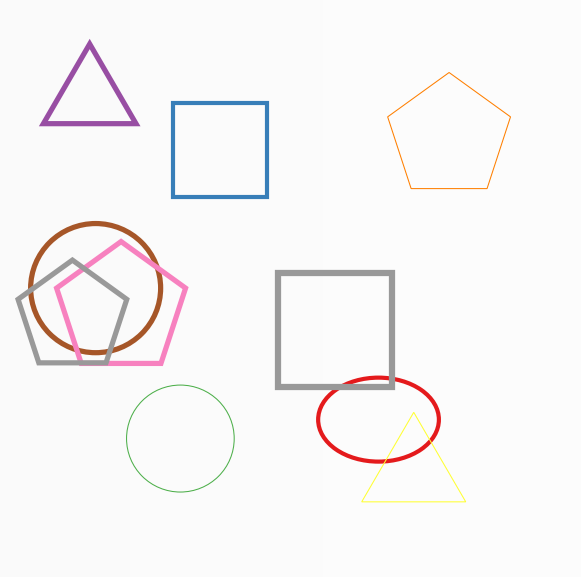[{"shape": "oval", "thickness": 2, "radius": 0.52, "center": [0.651, 0.273]}, {"shape": "square", "thickness": 2, "radius": 0.41, "center": [0.379, 0.739]}, {"shape": "circle", "thickness": 0.5, "radius": 0.46, "center": [0.31, 0.24]}, {"shape": "triangle", "thickness": 2.5, "radius": 0.46, "center": [0.154, 0.831]}, {"shape": "pentagon", "thickness": 0.5, "radius": 0.56, "center": [0.773, 0.762]}, {"shape": "triangle", "thickness": 0.5, "radius": 0.52, "center": [0.712, 0.182]}, {"shape": "circle", "thickness": 2.5, "radius": 0.56, "center": [0.165, 0.5]}, {"shape": "pentagon", "thickness": 2.5, "radius": 0.58, "center": [0.208, 0.464]}, {"shape": "square", "thickness": 3, "radius": 0.49, "center": [0.577, 0.428]}, {"shape": "pentagon", "thickness": 2.5, "radius": 0.49, "center": [0.125, 0.45]}]